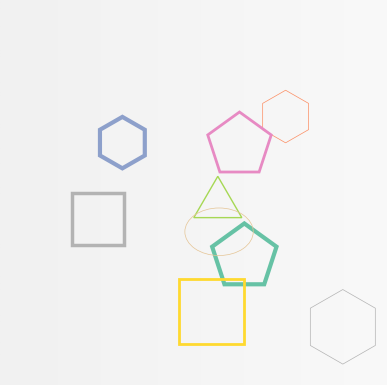[{"shape": "pentagon", "thickness": 3, "radius": 0.44, "center": [0.631, 0.332]}, {"shape": "hexagon", "thickness": 0.5, "radius": 0.34, "center": [0.737, 0.697]}, {"shape": "hexagon", "thickness": 3, "radius": 0.33, "center": [0.316, 0.63]}, {"shape": "pentagon", "thickness": 2, "radius": 0.43, "center": [0.618, 0.623]}, {"shape": "triangle", "thickness": 1, "radius": 0.36, "center": [0.562, 0.471]}, {"shape": "square", "thickness": 2, "radius": 0.42, "center": [0.545, 0.191]}, {"shape": "oval", "thickness": 0.5, "radius": 0.44, "center": [0.565, 0.398]}, {"shape": "hexagon", "thickness": 0.5, "radius": 0.48, "center": [0.885, 0.151]}, {"shape": "square", "thickness": 2.5, "radius": 0.33, "center": [0.253, 0.432]}]